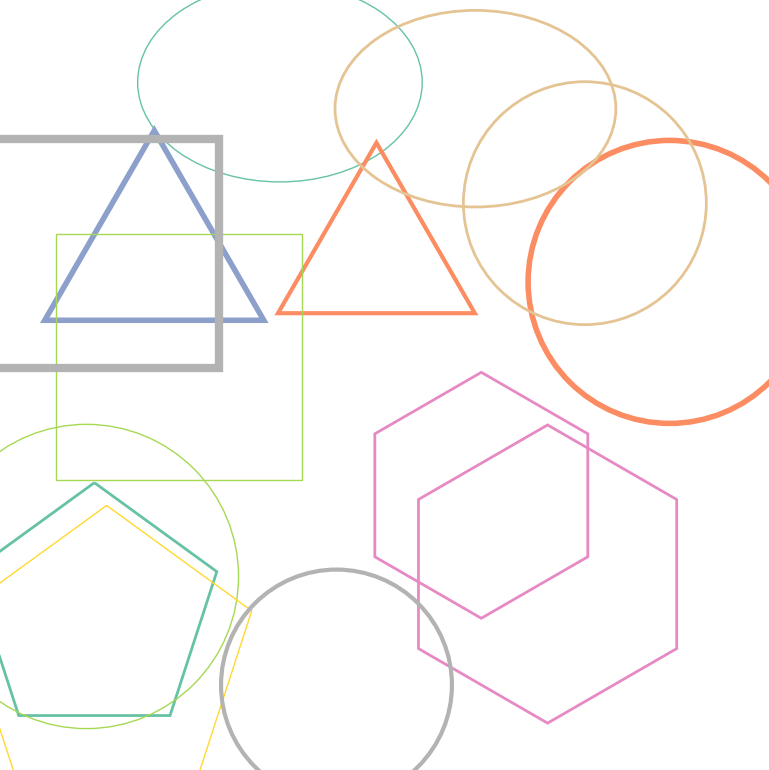[{"shape": "pentagon", "thickness": 1, "radius": 0.84, "center": [0.123, 0.206]}, {"shape": "oval", "thickness": 0.5, "radius": 0.92, "center": [0.364, 0.893]}, {"shape": "triangle", "thickness": 1.5, "radius": 0.74, "center": [0.489, 0.667]}, {"shape": "circle", "thickness": 2, "radius": 0.92, "center": [0.87, 0.634]}, {"shape": "triangle", "thickness": 2, "radius": 0.82, "center": [0.2, 0.666]}, {"shape": "hexagon", "thickness": 1, "radius": 0.97, "center": [0.711, 0.254]}, {"shape": "hexagon", "thickness": 1, "radius": 0.8, "center": [0.625, 0.357]}, {"shape": "circle", "thickness": 0.5, "radius": 0.99, "center": [0.112, 0.251]}, {"shape": "square", "thickness": 0.5, "radius": 0.8, "center": [0.232, 0.536]}, {"shape": "pentagon", "thickness": 0.5, "radius": 0.99, "center": [0.138, 0.145]}, {"shape": "circle", "thickness": 1, "radius": 0.79, "center": [0.76, 0.736]}, {"shape": "oval", "thickness": 1, "radius": 0.91, "center": [0.617, 0.859]}, {"shape": "square", "thickness": 3, "radius": 0.75, "center": [0.136, 0.671]}, {"shape": "circle", "thickness": 1.5, "radius": 0.75, "center": [0.437, 0.11]}]